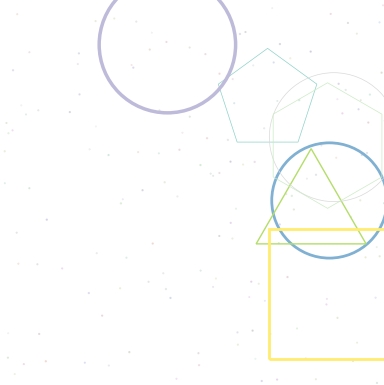[{"shape": "pentagon", "thickness": 0.5, "radius": 0.67, "center": [0.695, 0.74]}, {"shape": "circle", "thickness": 2.5, "radius": 0.89, "center": [0.435, 0.884]}, {"shape": "circle", "thickness": 2, "radius": 0.75, "center": [0.856, 0.479]}, {"shape": "triangle", "thickness": 1, "radius": 0.82, "center": [0.808, 0.449]}, {"shape": "circle", "thickness": 0.5, "radius": 0.84, "center": [0.867, 0.644]}, {"shape": "hexagon", "thickness": 0.5, "radius": 0.82, "center": [0.851, 0.622]}, {"shape": "square", "thickness": 2, "radius": 0.84, "center": [0.866, 0.237]}]